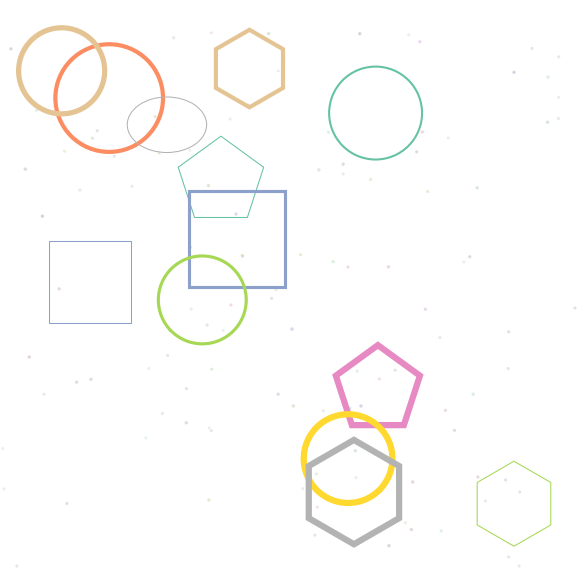[{"shape": "circle", "thickness": 1, "radius": 0.4, "center": [0.65, 0.803]}, {"shape": "pentagon", "thickness": 0.5, "radius": 0.39, "center": [0.383, 0.685]}, {"shape": "circle", "thickness": 2, "radius": 0.47, "center": [0.189, 0.829]}, {"shape": "square", "thickness": 0.5, "radius": 0.36, "center": [0.156, 0.511]}, {"shape": "square", "thickness": 1.5, "radius": 0.42, "center": [0.41, 0.585]}, {"shape": "pentagon", "thickness": 3, "radius": 0.38, "center": [0.654, 0.325]}, {"shape": "hexagon", "thickness": 0.5, "radius": 0.37, "center": [0.89, 0.127]}, {"shape": "circle", "thickness": 1.5, "radius": 0.38, "center": [0.35, 0.48]}, {"shape": "circle", "thickness": 3, "radius": 0.38, "center": [0.603, 0.205]}, {"shape": "circle", "thickness": 2.5, "radius": 0.37, "center": [0.107, 0.877]}, {"shape": "hexagon", "thickness": 2, "radius": 0.34, "center": [0.432, 0.88]}, {"shape": "oval", "thickness": 0.5, "radius": 0.34, "center": [0.289, 0.783]}, {"shape": "hexagon", "thickness": 3, "radius": 0.45, "center": [0.613, 0.147]}]